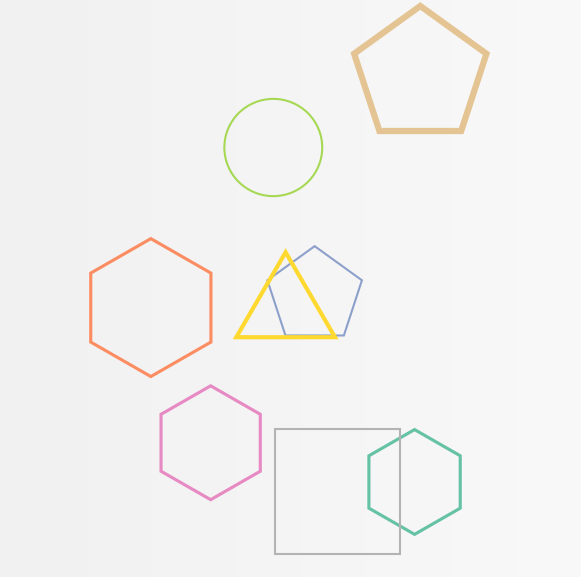[{"shape": "hexagon", "thickness": 1.5, "radius": 0.45, "center": [0.713, 0.165]}, {"shape": "hexagon", "thickness": 1.5, "radius": 0.6, "center": [0.259, 0.467]}, {"shape": "pentagon", "thickness": 1, "radius": 0.43, "center": [0.541, 0.487]}, {"shape": "hexagon", "thickness": 1.5, "radius": 0.49, "center": [0.362, 0.232]}, {"shape": "circle", "thickness": 1, "radius": 0.42, "center": [0.47, 0.744]}, {"shape": "triangle", "thickness": 2, "radius": 0.49, "center": [0.491, 0.464]}, {"shape": "pentagon", "thickness": 3, "radius": 0.6, "center": [0.723, 0.869]}, {"shape": "square", "thickness": 1, "radius": 0.54, "center": [0.581, 0.148]}]